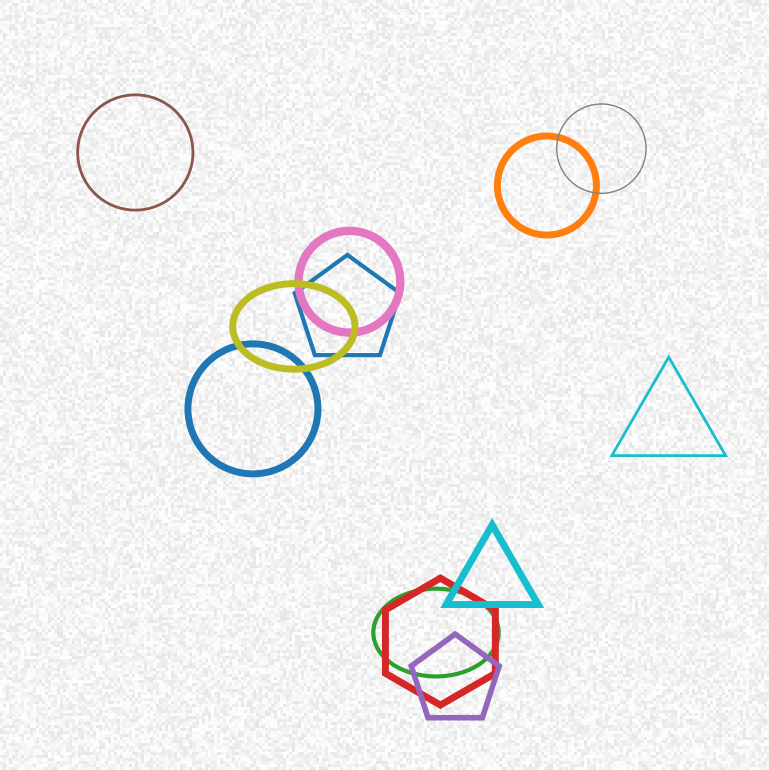[{"shape": "pentagon", "thickness": 1.5, "radius": 0.36, "center": [0.451, 0.597]}, {"shape": "circle", "thickness": 2.5, "radius": 0.42, "center": [0.328, 0.469]}, {"shape": "circle", "thickness": 2.5, "radius": 0.32, "center": [0.71, 0.759]}, {"shape": "oval", "thickness": 1.5, "radius": 0.41, "center": [0.566, 0.178]}, {"shape": "hexagon", "thickness": 2.5, "radius": 0.41, "center": [0.572, 0.167]}, {"shape": "pentagon", "thickness": 2, "radius": 0.3, "center": [0.591, 0.116]}, {"shape": "circle", "thickness": 1, "radius": 0.37, "center": [0.176, 0.802]}, {"shape": "circle", "thickness": 3, "radius": 0.33, "center": [0.454, 0.634]}, {"shape": "circle", "thickness": 0.5, "radius": 0.29, "center": [0.781, 0.807]}, {"shape": "oval", "thickness": 2.5, "radius": 0.4, "center": [0.382, 0.576]}, {"shape": "triangle", "thickness": 1, "radius": 0.43, "center": [0.868, 0.451]}, {"shape": "triangle", "thickness": 2.5, "radius": 0.34, "center": [0.639, 0.249]}]